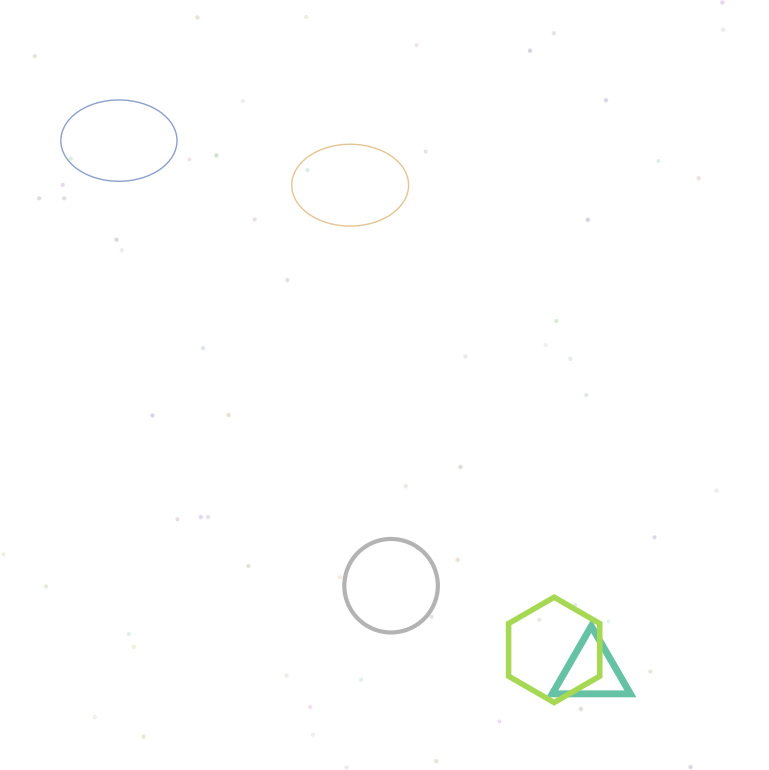[{"shape": "triangle", "thickness": 2.5, "radius": 0.29, "center": [0.768, 0.128]}, {"shape": "oval", "thickness": 0.5, "radius": 0.38, "center": [0.154, 0.817]}, {"shape": "hexagon", "thickness": 2, "radius": 0.34, "center": [0.72, 0.156]}, {"shape": "oval", "thickness": 0.5, "radius": 0.38, "center": [0.455, 0.76]}, {"shape": "circle", "thickness": 1.5, "radius": 0.3, "center": [0.508, 0.239]}]